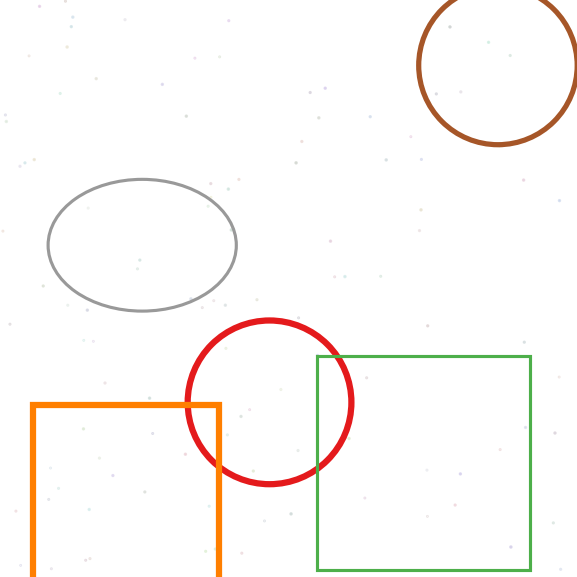[{"shape": "circle", "thickness": 3, "radius": 0.71, "center": [0.467, 0.302]}, {"shape": "square", "thickness": 1.5, "radius": 0.92, "center": [0.734, 0.198]}, {"shape": "square", "thickness": 3, "radius": 0.8, "center": [0.218, 0.137]}, {"shape": "circle", "thickness": 2.5, "radius": 0.69, "center": [0.862, 0.886]}, {"shape": "oval", "thickness": 1.5, "radius": 0.81, "center": [0.246, 0.574]}]